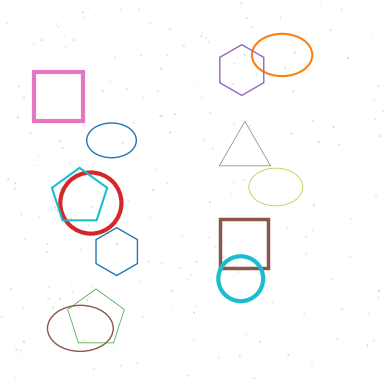[{"shape": "hexagon", "thickness": 1, "radius": 0.31, "center": [0.303, 0.346]}, {"shape": "oval", "thickness": 1, "radius": 0.32, "center": [0.29, 0.635]}, {"shape": "oval", "thickness": 1.5, "radius": 0.39, "center": [0.733, 0.857]}, {"shape": "pentagon", "thickness": 0.5, "radius": 0.39, "center": [0.249, 0.172]}, {"shape": "circle", "thickness": 3, "radius": 0.4, "center": [0.236, 0.473]}, {"shape": "hexagon", "thickness": 1, "radius": 0.33, "center": [0.628, 0.818]}, {"shape": "square", "thickness": 2.5, "radius": 0.31, "center": [0.633, 0.367]}, {"shape": "oval", "thickness": 1, "radius": 0.43, "center": [0.209, 0.147]}, {"shape": "square", "thickness": 3, "radius": 0.32, "center": [0.152, 0.75]}, {"shape": "triangle", "thickness": 0.5, "radius": 0.38, "center": [0.636, 0.608]}, {"shape": "oval", "thickness": 0.5, "radius": 0.35, "center": [0.716, 0.514]}, {"shape": "pentagon", "thickness": 1.5, "radius": 0.38, "center": [0.207, 0.489]}, {"shape": "circle", "thickness": 3, "radius": 0.29, "center": [0.625, 0.276]}]